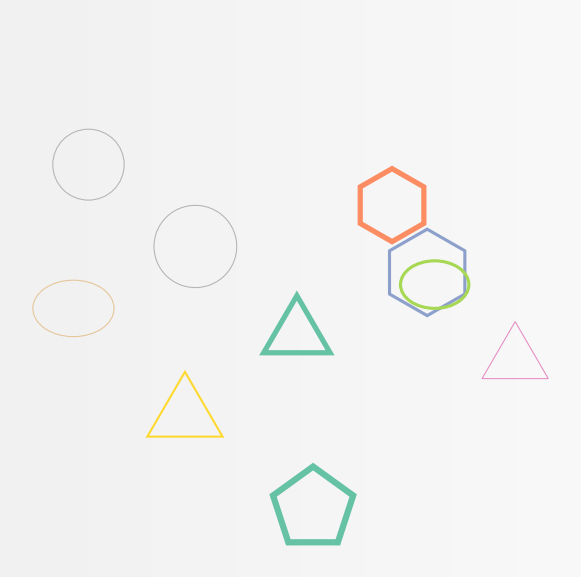[{"shape": "pentagon", "thickness": 3, "radius": 0.36, "center": [0.539, 0.119]}, {"shape": "triangle", "thickness": 2.5, "radius": 0.33, "center": [0.511, 0.421]}, {"shape": "hexagon", "thickness": 2.5, "radius": 0.32, "center": [0.674, 0.644]}, {"shape": "hexagon", "thickness": 1.5, "radius": 0.37, "center": [0.735, 0.527]}, {"shape": "triangle", "thickness": 0.5, "radius": 0.33, "center": [0.886, 0.376]}, {"shape": "oval", "thickness": 1.5, "radius": 0.29, "center": [0.748, 0.506]}, {"shape": "triangle", "thickness": 1, "radius": 0.37, "center": [0.318, 0.28]}, {"shape": "oval", "thickness": 0.5, "radius": 0.35, "center": [0.126, 0.465]}, {"shape": "circle", "thickness": 0.5, "radius": 0.36, "center": [0.336, 0.572]}, {"shape": "circle", "thickness": 0.5, "radius": 0.31, "center": [0.152, 0.714]}]